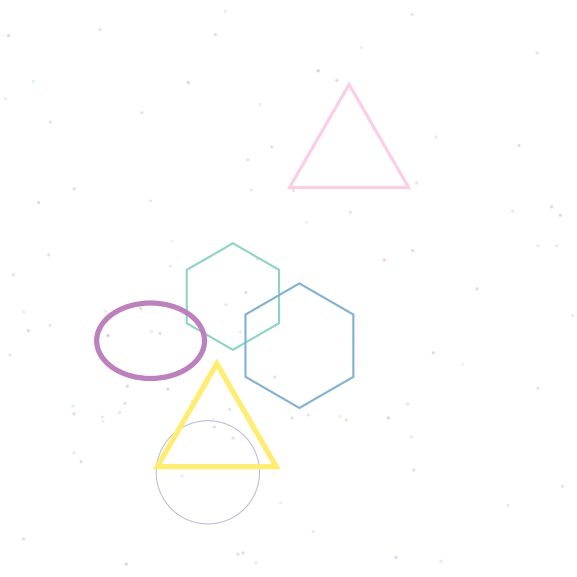[{"shape": "hexagon", "thickness": 1, "radius": 0.46, "center": [0.403, 0.486]}, {"shape": "circle", "thickness": 0.5, "radius": 0.45, "center": [0.36, 0.181]}, {"shape": "hexagon", "thickness": 1, "radius": 0.54, "center": [0.518, 0.401]}, {"shape": "triangle", "thickness": 1.5, "radius": 0.6, "center": [0.604, 0.734]}, {"shape": "oval", "thickness": 2.5, "radius": 0.47, "center": [0.261, 0.409]}, {"shape": "triangle", "thickness": 2.5, "radius": 0.59, "center": [0.375, 0.25]}]